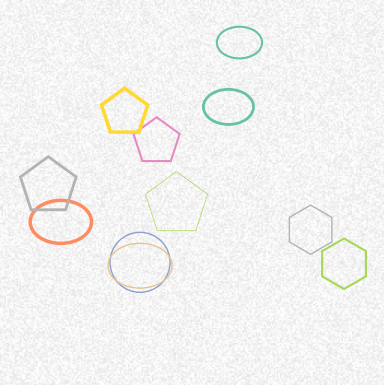[{"shape": "oval", "thickness": 2, "radius": 0.33, "center": [0.593, 0.722]}, {"shape": "oval", "thickness": 1.5, "radius": 0.29, "center": [0.622, 0.889]}, {"shape": "oval", "thickness": 2.5, "radius": 0.4, "center": [0.158, 0.424]}, {"shape": "circle", "thickness": 1, "radius": 0.39, "center": [0.364, 0.319]}, {"shape": "pentagon", "thickness": 1.5, "radius": 0.31, "center": [0.407, 0.633]}, {"shape": "hexagon", "thickness": 1.5, "radius": 0.33, "center": [0.894, 0.315]}, {"shape": "pentagon", "thickness": 0.5, "radius": 0.42, "center": [0.458, 0.469]}, {"shape": "pentagon", "thickness": 2.5, "radius": 0.32, "center": [0.324, 0.708]}, {"shape": "oval", "thickness": 1, "radius": 0.42, "center": [0.364, 0.31]}, {"shape": "hexagon", "thickness": 1, "radius": 0.32, "center": [0.807, 0.403]}, {"shape": "pentagon", "thickness": 2, "radius": 0.38, "center": [0.125, 0.517]}]